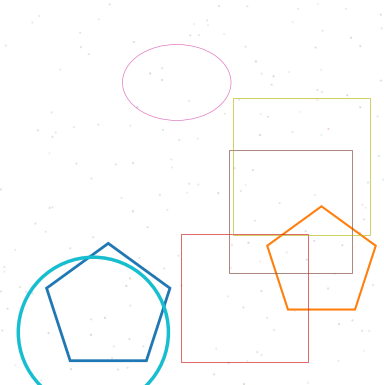[{"shape": "pentagon", "thickness": 2, "radius": 0.84, "center": [0.281, 0.199]}, {"shape": "pentagon", "thickness": 1.5, "radius": 0.74, "center": [0.835, 0.316]}, {"shape": "square", "thickness": 0.5, "radius": 0.83, "center": [0.635, 0.225]}, {"shape": "square", "thickness": 0.5, "radius": 0.8, "center": [0.754, 0.451]}, {"shape": "oval", "thickness": 0.5, "radius": 0.7, "center": [0.459, 0.786]}, {"shape": "square", "thickness": 0.5, "radius": 0.89, "center": [0.784, 0.567]}, {"shape": "circle", "thickness": 2.5, "radius": 0.97, "center": [0.242, 0.137]}]